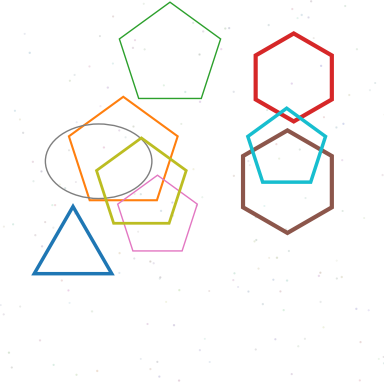[{"shape": "triangle", "thickness": 2.5, "radius": 0.58, "center": [0.19, 0.347]}, {"shape": "pentagon", "thickness": 1.5, "radius": 0.74, "center": [0.32, 0.6]}, {"shape": "pentagon", "thickness": 1, "radius": 0.69, "center": [0.442, 0.856]}, {"shape": "hexagon", "thickness": 3, "radius": 0.57, "center": [0.763, 0.799]}, {"shape": "hexagon", "thickness": 3, "radius": 0.67, "center": [0.747, 0.528]}, {"shape": "pentagon", "thickness": 1, "radius": 0.54, "center": [0.409, 0.436]}, {"shape": "oval", "thickness": 1, "radius": 0.69, "center": [0.256, 0.581]}, {"shape": "pentagon", "thickness": 2, "radius": 0.61, "center": [0.367, 0.519]}, {"shape": "pentagon", "thickness": 2.5, "radius": 0.53, "center": [0.745, 0.613]}]